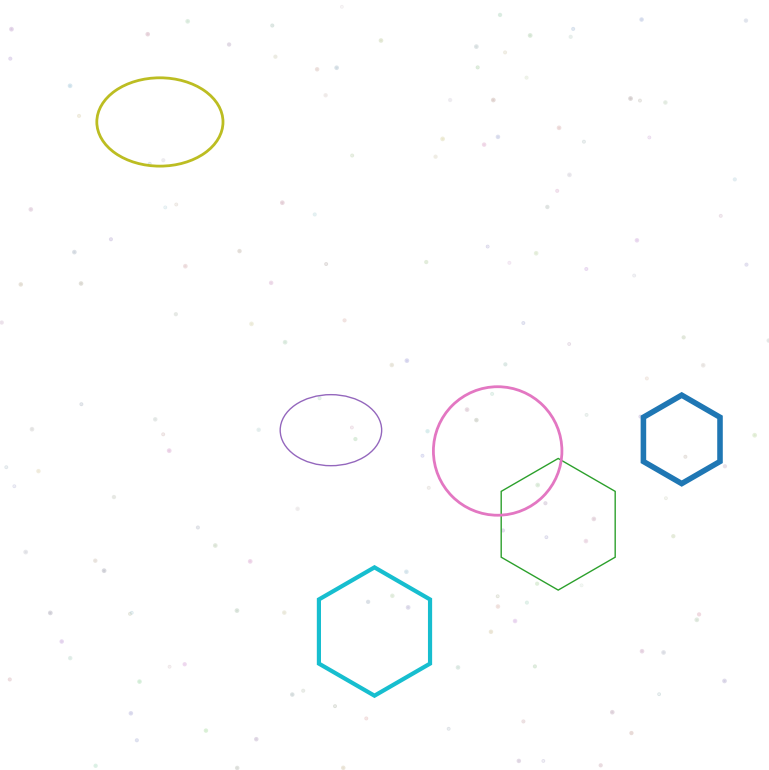[{"shape": "hexagon", "thickness": 2, "radius": 0.29, "center": [0.885, 0.429]}, {"shape": "hexagon", "thickness": 0.5, "radius": 0.43, "center": [0.725, 0.319]}, {"shape": "oval", "thickness": 0.5, "radius": 0.33, "center": [0.43, 0.441]}, {"shape": "circle", "thickness": 1, "radius": 0.42, "center": [0.646, 0.414]}, {"shape": "oval", "thickness": 1, "radius": 0.41, "center": [0.208, 0.842]}, {"shape": "hexagon", "thickness": 1.5, "radius": 0.42, "center": [0.486, 0.18]}]